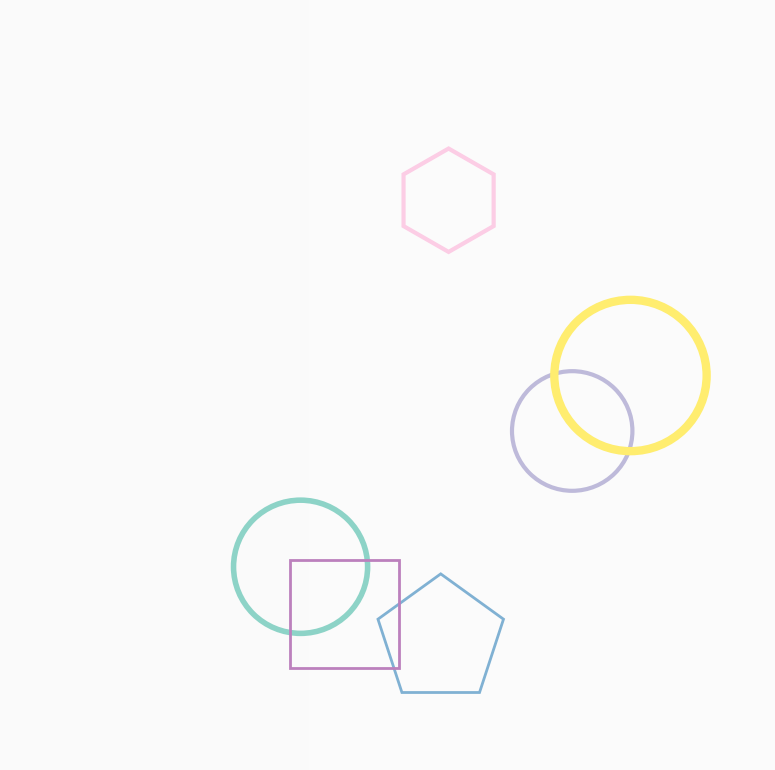[{"shape": "circle", "thickness": 2, "radius": 0.43, "center": [0.388, 0.264]}, {"shape": "circle", "thickness": 1.5, "radius": 0.39, "center": [0.738, 0.44]}, {"shape": "pentagon", "thickness": 1, "radius": 0.43, "center": [0.569, 0.17]}, {"shape": "hexagon", "thickness": 1.5, "radius": 0.34, "center": [0.579, 0.74]}, {"shape": "square", "thickness": 1, "radius": 0.35, "center": [0.444, 0.202]}, {"shape": "circle", "thickness": 3, "radius": 0.49, "center": [0.814, 0.512]}]